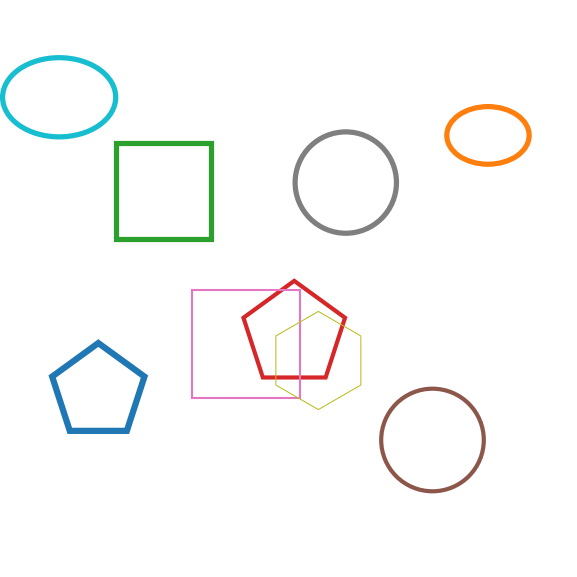[{"shape": "pentagon", "thickness": 3, "radius": 0.42, "center": [0.17, 0.321]}, {"shape": "oval", "thickness": 2.5, "radius": 0.36, "center": [0.845, 0.765]}, {"shape": "square", "thickness": 2.5, "radius": 0.42, "center": [0.283, 0.668]}, {"shape": "pentagon", "thickness": 2, "radius": 0.46, "center": [0.51, 0.42]}, {"shape": "circle", "thickness": 2, "radius": 0.44, "center": [0.749, 0.237]}, {"shape": "square", "thickness": 1, "radius": 0.47, "center": [0.426, 0.404]}, {"shape": "circle", "thickness": 2.5, "radius": 0.44, "center": [0.599, 0.683]}, {"shape": "hexagon", "thickness": 0.5, "radius": 0.42, "center": [0.551, 0.375]}, {"shape": "oval", "thickness": 2.5, "radius": 0.49, "center": [0.102, 0.831]}]